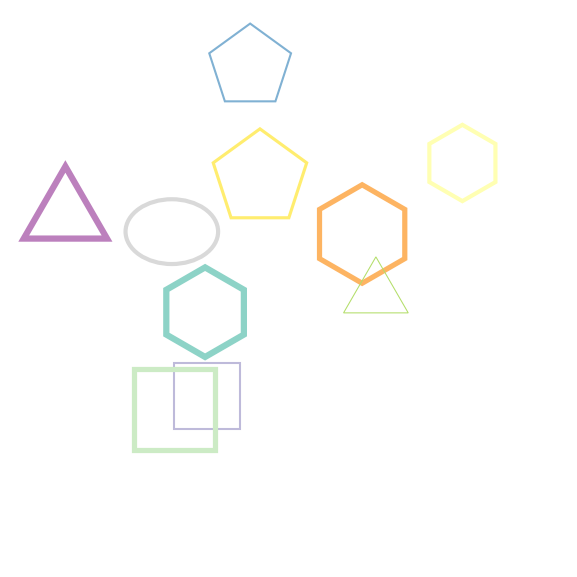[{"shape": "hexagon", "thickness": 3, "radius": 0.39, "center": [0.355, 0.459]}, {"shape": "hexagon", "thickness": 2, "radius": 0.33, "center": [0.801, 0.717]}, {"shape": "square", "thickness": 1, "radius": 0.29, "center": [0.358, 0.313]}, {"shape": "pentagon", "thickness": 1, "radius": 0.37, "center": [0.433, 0.884]}, {"shape": "hexagon", "thickness": 2.5, "radius": 0.43, "center": [0.627, 0.594]}, {"shape": "triangle", "thickness": 0.5, "radius": 0.32, "center": [0.651, 0.49]}, {"shape": "oval", "thickness": 2, "radius": 0.4, "center": [0.298, 0.598]}, {"shape": "triangle", "thickness": 3, "radius": 0.42, "center": [0.113, 0.628]}, {"shape": "square", "thickness": 2.5, "radius": 0.35, "center": [0.303, 0.291]}, {"shape": "pentagon", "thickness": 1.5, "radius": 0.43, "center": [0.45, 0.691]}]